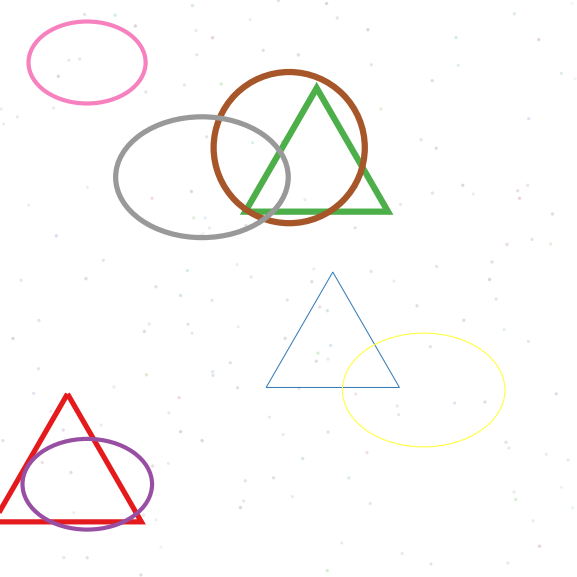[{"shape": "triangle", "thickness": 2.5, "radius": 0.74, "center": [0.117, 0.169]}, {"shape": "triangle", "thickness": 0.5, "radius": 0.67, "center": [0.576, 0.395]}, {"shape": "triangle", "thickness": 3, "radius": 0.71, "center": [0.548, 0.704]}, {"shape": "oval", "thickness": 2, "radius": 0.56, "center": [0.151, 0.161]}, {"shape": "oval", "thickness": 0.5, "radius": 0.7, "center": [0.734, 0.324]}, {"shape": "circle", "thickness": 3, "radius": 0.65, "center": [0.501, 0.744]}, {"shape": "oval", "thickness": 2, "radius": 0.51, "center": [0.151, 0.891]}, {"shape": "oval", "thickness": 2.5, "radius": 0.75, "center": [0.35, 0.692]}]